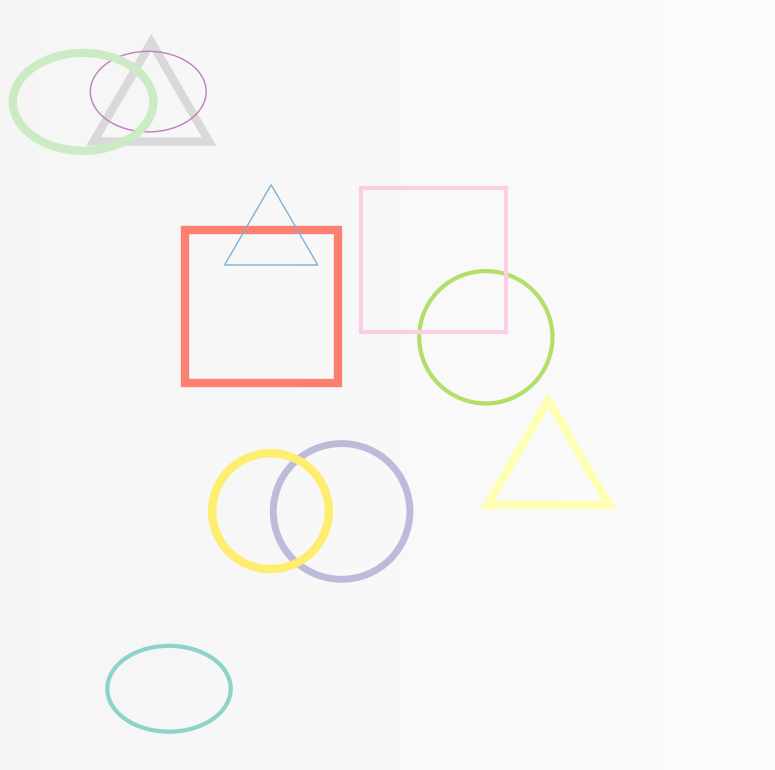[{"shape": "oval", "thickness": 1.5, "radius": 0.4, "center": [0.218, 0.106]}, {"shape": "triangle", "thickness": 3, "radius": 0.45, "center": [0.707, 0.39]}, {"shape": "circle", "thickness": 2.5, "radius": 0.44, "center": [0.441, 0.336]}, {"shape": "square", "thickness": 3, "radius": 0.5, "center": [0.337, 0.602]}, {"shape": "triangle", "thickness": 0.5, "radius": 0.35, "center": [0.35, 0.691]}, {"shape": "circle", "thickness": 1.5, "radius": 0.43, "center": [0.627, 0.562]}, {"shape": "square", "thickness": 1.5, "radius": 0.47, "center": [0.559, 0.662]}, {"shape": "triangle", "thickness": 3, "radius": 0.43, "center": [0.195, 0.859]}, {"shape": "oval", "thickness": 0.5, "radius": 0.37, "center": [0.191, 0.881]}, {"shape": "oval", "thickness": 3, "radius": 0.45, "center": [0.107, 0.868]}, {"shape": "circle", "thickness": 3, "radius": 0.38, "center": [0.349, 0.336]}]